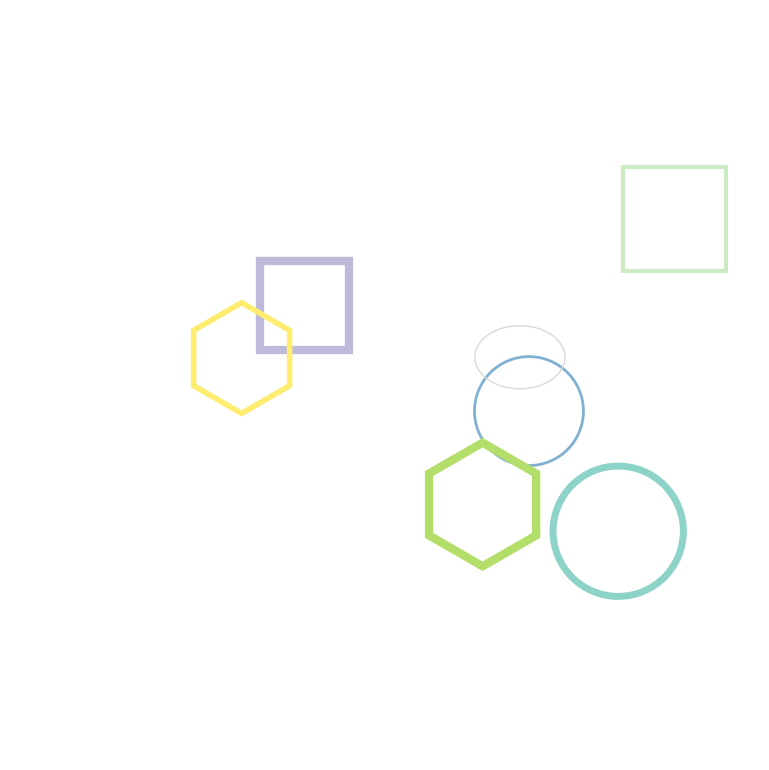[{"shape": "circle", "thickness": 2.5, "radius": 0.42, "center": [0.803, 0.31]}, {"shape": "square", "thickness": 3, "radius": 0.29, "center": [0.396, 0.603]}, {"shape": "circle", "thickness": 1, "radius": 0.35, "center": [0.687, 0.466]}, {"shape": "hexagon", "thickness": 3, "radius": 0.4, "center": [0.627, 0.345]}, {"shape": "oval", "thickness": 0.5, "radius": 0.29, "center": [0.675, 0.536]}, {"shape": "square", "thickness": 1.5, "radius": 0.34, "center": [0.876, 0.716]}, {"shape": "hexagon", "thickness": 2, "radius": 0.36, "center": [0.314, 0.535]}]